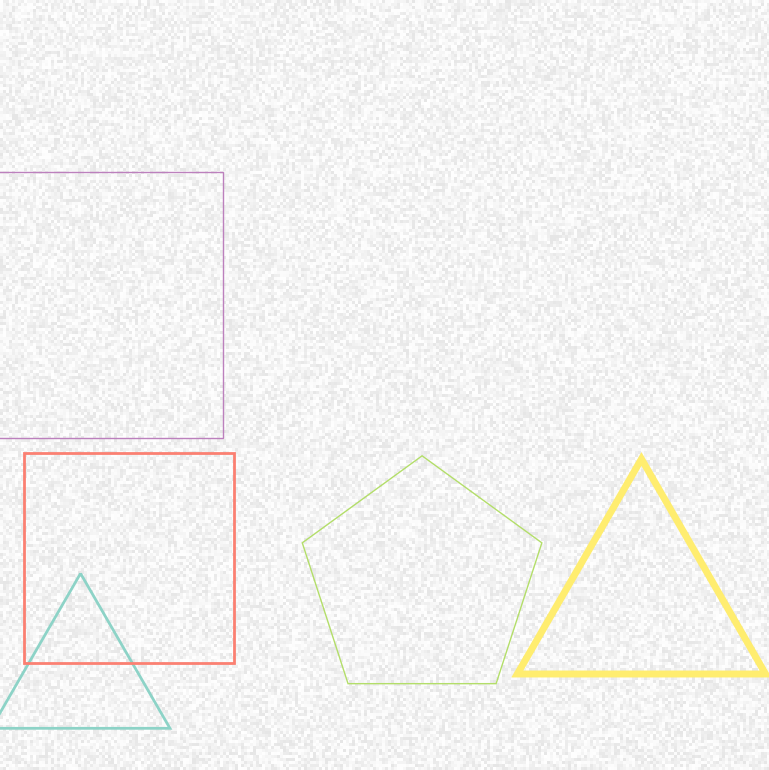[{"shape": "triangle", "thickness": 1, "radius": 0.67, "center": [0.105, 0.121]}, {"shape": "square", "thickness": 1, "radius": 0.68, "center": [0.168, 0.275]}, {"shape": "pentagon", "thickness": 0.5, "radius": 0.82, "center": [0.548, 0.244]}, {"shape": "square", "thickness": 0.5, "radius": 0.86, "center": [0.118, 0.604]}, {"shape": "triangle", "thickness": 2.5, "radius": 0.93, "center": [0.833, 0.218]}]